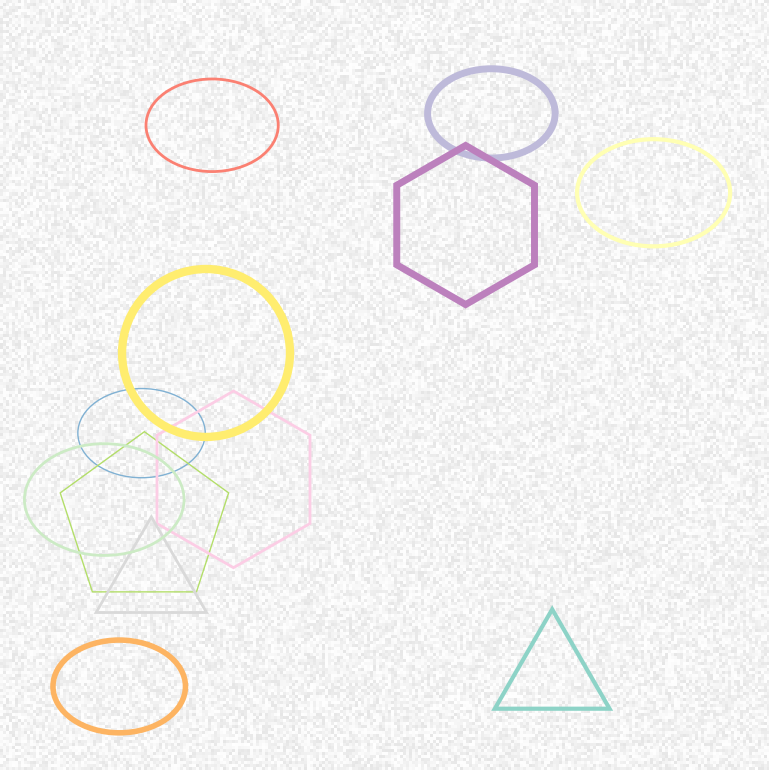[{"shape": "triangle", "thickness": 1.5, "radius": 0.43, "center": [0.717, 0.123]}, {"shape": "oval", "thickness": 1.5, "radius": 0.5, "center": [0.849, 0.75]}, {"shape": "oval", "thickness": 2.5, "radius": 0.41, "center": [0.638, 0.853]}, {"shape": "oval", "thickness": 1, "radius": 0.43, "center": [0.275, 0.837]}, {"shape": "oval", "thickness": 0.5, "radius": 0.41, "center": [0.184, 0.437]}, {"shape": "oval", "thickness": 2, "radius": 0.43, "center": [0.155, 0.109]}, {"shape": "pentagon", "thickness": 0.5, "radius": 0.57, "center": [0.188, 0.324]}, {"shape": "hexagon", "thickness": 1, "radius": 0.57, "center": [0.303, 0.377]}, {"shape": "triangle", "thickness": 1, "radius": 0.41, "center": [0.197, 0.246]}, {"shape": "hexagon", "thickness": 2.5, "radius": 0.52, "center": [0.605, 0.708]}, {"shape": "oval", "thickness": 1, "radius": 0.52, "center": [0.135, 0.351]}, {"shape": "circle", "thickness": 3, "radius": 0.55, "center": [0.268, 0.542]}]